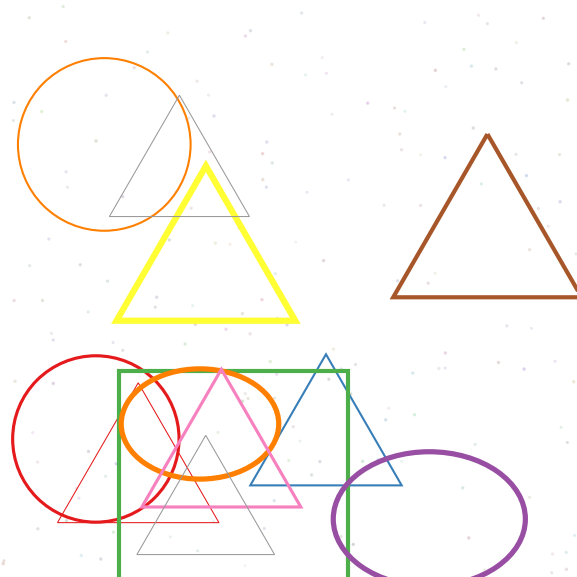[{"shape": "circle", "thickness": 1.5, "radius": 0.72, "center": [0.166, 0.239]}, {"shape": "triangle", "thickness": 0.5, "radius": 0.81, "center": [0.239, 0.175]}, {"shape": "triangle", "thickness": 1, "radius": 0.76, "center": [0.564, 0.234]}, {"shape": "square", "thickness": 2, "radius": 0.99, "center": [0.404, 0.158]}, {"shape": "oval", "thickness": 2.5, "radius": 0.83, "center": [0.743, 0.1]}, {"shape": "circle", "thickness": 1, "radius": 0.75, "center": [0.181, 0.749]}, {"shape": "oval", "thickness": 2.5, "radius": 0.68, "center": [0.346, 0.265]}, {"shape": "triangle", "thickness": 3, "radius": 0.89, "center": [0.357, 0.533]}, {"shape": "triangle", "thickness": 2, "radius": 0.94, "center": [0.844, 0.579]}, {"shape": "triangle", "thickness": 1.5, "radius": 0.79, "center": [0.383, 0.201]}, {"shape": "triangle", "thickness": 0.5, "radius": 0.7, "center": [0.311, 0.694]}, {"shape": "triangle", "thickness": 0.5, "radius": 0.69, "center": [0.356, 0.108]}]